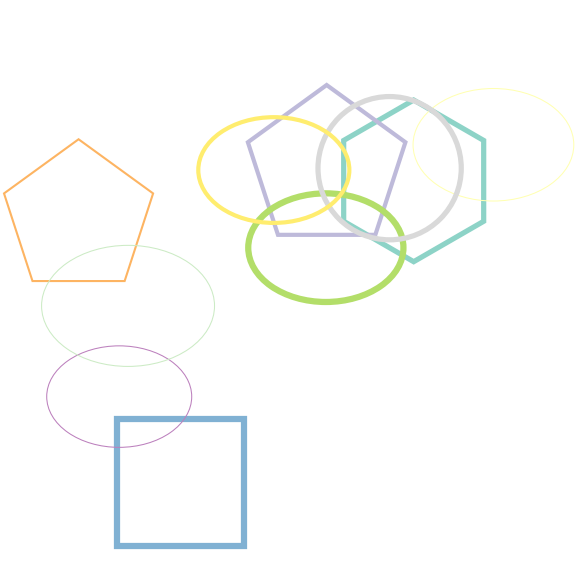[{"shape": "hexagon", "thickness": 2.5, "radius": 0.7, "center": [0.716, 0.686]}, {"shape": "oval", "thickness": 0.5, "radius": 0.7, "center": [0.854, 0.748]}, {"shape": "pentagon", "thickness": 2, "radius": 0.72, "center": [0.566, 0.709]}, {"shape": "square", "thickness": 3, "radius": 0.55, "center": [0.312, 0.163]}, {"shape": "pentagon", "thickness": 1, "radius": 0.68, "center": [0.136, 0.622]}, {"shape": "oval", "thickness": 3, "radius": 0.67, "center": [0.564, 0.57]}, {"shape": "circle", "thickness": 2.5, "radius": 0.62, "center": [0.675, 0.708]}, {"shape": "oval", "thickness": 0.5, "radius": 0.63, "center": [0.206, 0.312]}, {"shape": "oval", "thickness": 0.5, "radius": 0.75, "center": [0.222, 0.469]}, {"shape": "oval", "thickness": 2, "radius": 0.65, "center": [0.474, 0.705]}]